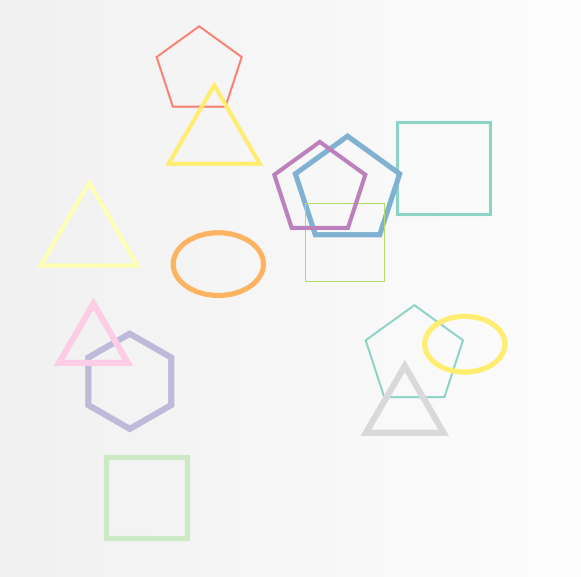[{"shape": "square", "thickness": 1.5, "radius": 0.4, "center": [0.762, 0.708]}, {"shape": "pentagon", "thickness": 1, "radius": 0.44, "center": [0.713, 0.383]}, {"shape": "triangle", "thickness": 2, "radius": 0.48, "center": [0.153, 0.587]}, {"shape": "hexagon", "thickness": 3, "radius": 0.41, "center": [0.223, 0.339]}, {"shape": "pentagon", "thickness": 1, "radius": 0.38, "center": [0.343, 0.877]}, {"shape": "pentagon", "thickness": 2.5, "radius": 0.47, "center": [0.598, 0.669]}, {"shape": "oval", "thickness": 2.5, "radius": 0.39, "center": [0.376, 0.542]}, {"shape": "square", "thickness": 0.5, "radius": 0.34, "center": [0.592, 0.58]}, {"shape": "triangle", "thickness": 3, "radius": 0.34, "center": [0.161, 0.405]}, {"shape": "triangle", "thickness": 3, "radius": 0.39, "center": [0.696, 0.288]}, {"shape": "pentagon", "thickness": 2, "radius": 0.41, "center": [0.55, 0.671]}, {"shape": "square", "thickness": 2.5, "radius": 0.35, "center": [0.252, 0.138]}, {"shape": "triangle", "thickness": 2, "radius": 0.45, "center": [0.369, 0.761]}, {"shape": "oval", "thickness": 2.5, "radius": 0.35, "center": [0.8, 0.403]}]